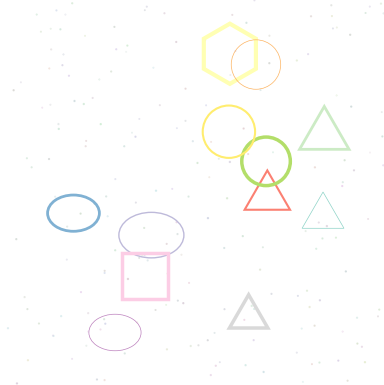[{"shape": "triangle", "thickness": 0.5, "radius": 0.31, "center": [0.839, 0.438]}, {"shape": "hexagon", "thickness": 3, "radius": 0.39, "center": [0.597, 0.86]}, {"shape": "oval", "thickness": 1, "radius": 0.42, "center": [0.393, 0.389]}, {"shape": "triangle", "thickness": 1.5, "radius": 0.34, "center": [0.694, 0.489]}, {"shape": "oval", "thickness": 2, "radius": 0.34, "center": [0.191, 0.446]}, {"shape": "circle", "thickness": 0.5, "radius": 0.32, "center": [0.665, 0.832]}, {"shape": "circle", "thickness": 2.5, "radius": 0.32, "center": [0.691, 0.581]}, {"shape": "square", "thickness": 2.5, "radius": 0.3, "center": [0.377, 0.282]}, {"shape": "triangle", "thickness": 2.5, "radius": 0.29, "center": [0.646, 0.177]}, {"shape": "oval", "thickness": 0.5, "radius": 0.34, "center": [0.299, 0.136]}, {"shape": "triangle", "thickness": 2, "radius": 0.37, "center": [0.842, 0.649]}, {"shape": "circle", "thickness": 1.5, "radius": 0.34, "center": [0.595, 0.658]}]